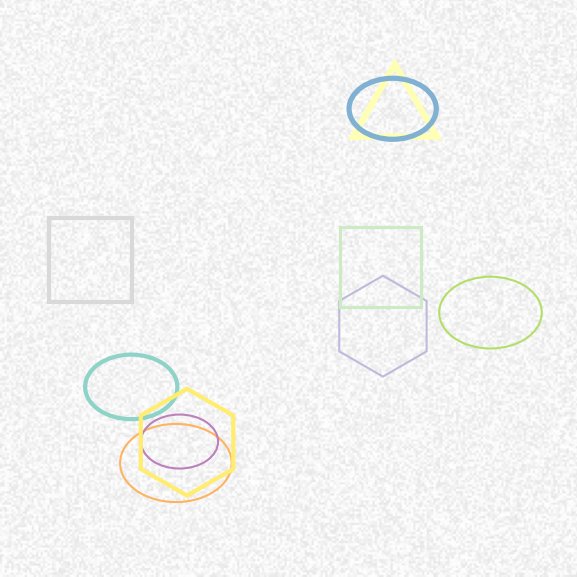[{"shape": "oval", "thickness": 2, "radius": 0.4, "center": [0.227, 0.329]}, {"shape": "triangle", "thickness": 3, "radius": 0.42, "center": [0.684, 0.804]}, {"shape": "hexagon", "thickness": 1, "radius": 0.44, "center": [0.663, 0.434]}, {"shape": "oval", "thickness": 2.5, "radius": 0.38, "center": [0.68, 0.811]}, {"shape": "oval", "thickness": 1, "radius": 0.48, "center": [0.305, 0.197]}, {"shape": "oval", "thickness": 1, "radius": 0.44, "center": [0.849, 0.458]}, {"shape": "square", "thickness": 2, "radius": 0.36, "center": [0.156, 0.549]}, {"shape": "oval", "thickness": 1, "radius": 0.33, "center": [0.311, 0.235]}, {"shape": "square", "thickness": 1.5, "radius": 0.35, "center": [0.659, 0.537]}, {"shape": "hexagon", "thickness": 2, "radius": 0.46, "center": [0.324, 0.233]}]